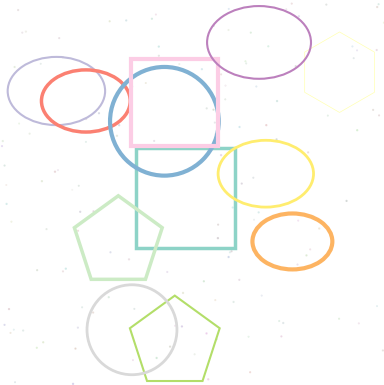[{"shape": "square", "thickness": 2.5, "radius": 0.64, "center": [0.481, 0.486]}, {"shape": "hexagon", "thickness": 0.5, "radius": 0.52, "center": [0.882, 0.812]}, {"shape": "oval", "thickness": 1.5, "radius": 0.63, "center": [0.146, 0.764]}, {"shape": "oval", "thickness": 2.5, "radius": 0.58, "center": [0.223, 0.738]}, {"shape": "circle", "thickness": 3, "radius": 0.71, "center": [0.427, 0.685]}, {"shape": "oval", "thickness": 3, "radius": 0.52, "center": [0.759, 0.373]}, {"shape": "pentagon", "thickness": 1.5, "radius": 0.61, "center": [0.454, 0.11]}, {"shape": "square", "thickness": 3, "radius": 0.56, "center": [0.453, 0.734]}, {"shape": "circle", "thickness": 2, "radius": 0.58, "center": [0.343, 0.144]}, {"shape": "oval", "thickness": 1.5, "radius": 0.67, "center": [0.673, 0.89]}, {"shape": "pentagon", "thickness": 2.5, "radius": 0.6, "center": [0.307, 0.372]}, {"shape": "oval", "thickness": 2, "radius": 0.62, "center": [0.69, 0.549]}]